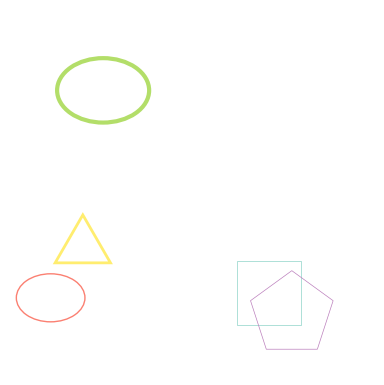[{"shape": "square", "thickness": 0.5, "radius": 0.41, "center": [0.698, 0.24]}, {"shape": "oval", "thickness": 1, "radius": 0.45, "center": [0.132, 0.226]}, {"shape": "oval", "thickness": 3, "radius": 0.6, "center": [0.268, 0.765]}, {"shape": "pentagon", "thickness": 0.5, "radius": 0.56, "center": [0.758, 0.184]}, {"shape": "triangle", "thickness": 2, "radius": 0.41, "center": [0.215, 0.359]}]